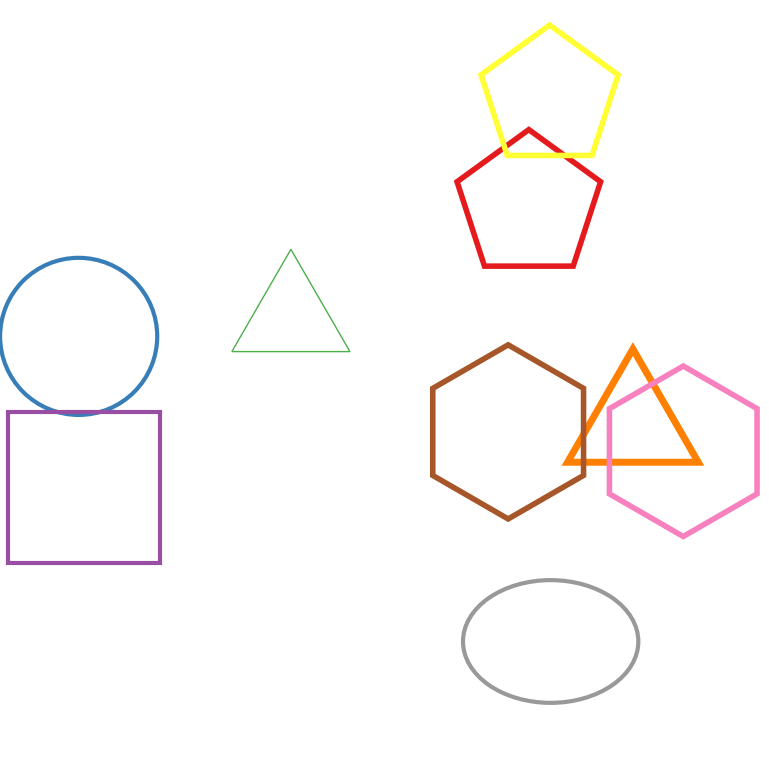[{"shape": "pentagon", "thickness": 2, "radius": 0.49, "center": [0.687, 0.734]}, {"shape": "circle", "thickness": 1.5, "radius": 0.51, "center": [0.102, 0.563]}, {"shape": "triangle", "thickness": 0.5, "radius": 0.44, "center": [0.378, 0.588]}, {"shape": "square", "thickness": 1.5, "radius": 0.49, "center": [0.109, 0.367]}, {"shape": "triangle", "thickness": 2.5, "radius": 0.49, "center": [0.822, 0.449]}, {"shape": "pentagon", "thickness": 2, "radius": 0.47, "center": [0.714, 0.874]}, {"shape": "hexagon", "thickness": 2, "radius": 0.57, "center": [0.66, 0.439]}, {"shape": "hexagon", "thickness": 2, "radius": 0.55, "center": [0.887, 0.414]}, {"shape": "oval", "thickness": 1.5, "radius": 0.57, "center": [0.715, 0.167]}]